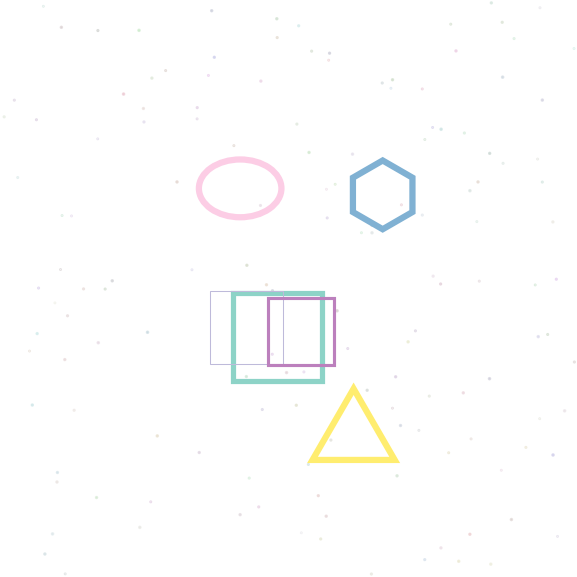[{"shape": "square", "thickness": 2.5, "radius": 0.38, "center": [0.48, 0.416]}, {"shape": "square", "thickness": 0.5, "radius": 0.31, "center": [0.426, 0.432]}, {"shape": "hexagon", "thickness": 3, "radius": 0.3, "center": [0.663, 0.662]}, {"shape": "oval", "thickness": 3, "radius": 0.36, "center": [0.416, 0.673]}, {"shape": "square", "thickness": 1.5, "radius": 0.29, "center": [0.521, 0.425]}, {"shape": "triangle", "thickness": 3, "radius": 0.41, "center": [0.612, 0.244]}]